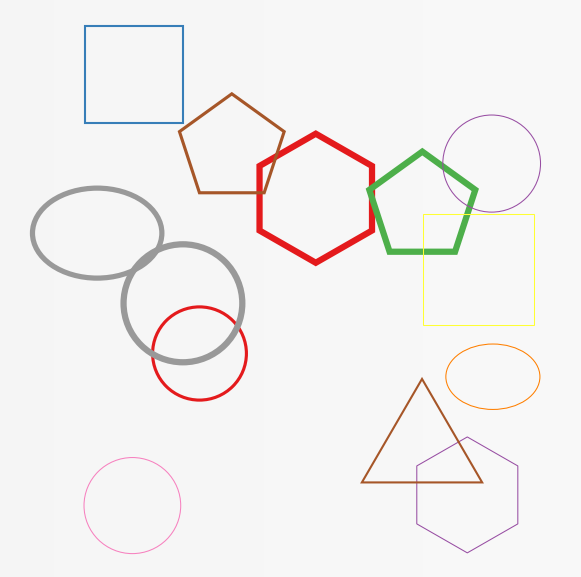[{"shape": "circle", "thickness": 1.5, "radius": 0.4, "center": [0.343, 0.387]}, {"shape": "hexagon", "thickness": 3, "radius": 0.56, "center": [0.543, 0.656]}, {"shape": "square", "thickness": 1, "radius": 0.42, "center": [0.231, 0.87]}, {"shape": "pentagon", "thickness": 3, "radius": 0.48, "center": [0.727, 0.641]}, {"shape": "hexagon", "thickness": 0.5, "radius": 0.5, "center": [0.804, 0.142]}, {"shape": "circle", "thickness": 0.5, "radius": 0.42, "center": [0.846, 0.716]}, {"shape": "oval", "thickness": 0.5, "radius": 0.4, "center": [0.848, 0.347]}, {"shape": "square", "thickness": 0.5, "radius": 0.48, "center": [0.823, 0.532]}, {"shape": "pentagon", "thickness": 1.5, "radius": 0.47, "center": [0.399, 0.742]}, {"shape": "triangle", "thickness": 1, "radius": 0.6, "center": [0.726, 0.223]}, {"shape": "circle", "thickness": 0.5, "radius": 0.42, "center": [0.228, 0.124]}, {"shape": "oval", "thickness": 2.5, "radius": 0.56, "center": [0.167, 0.595]}, {"shape": "circle", "thickness": 3, "radius": 0.51, "center": [0.315, 0.474]}]